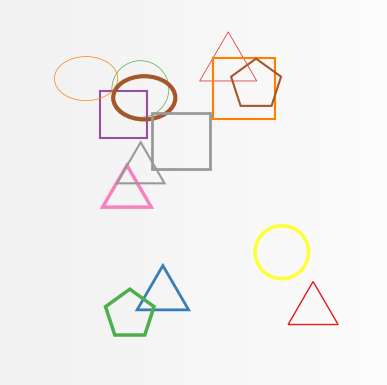[{"shape": "triangle", "thickness": 1, "radius": 0.37, "center": [0.808, 0.194]}, {"shape": "triangle", "thickness": 0.5, "radius": 0.43, "center": [0.589, 0.832]}, {"shape": "triangle", "thickness": 2, "radius": 0.38, "center": [0.42, 0.234]}, {"shape": "pentagon", "thickness": 2.5, "radius": 0.33, "center": [0.335, 0.183]}, {"shape": "circle", "thickness": 0.5, "radius": 0.37, "center": [0.362, 0.769]}, {"shape": "square", "thickness": 1.5, "radius": 0.3, "center": [0.32, 0.702]}, {"shape": "square", "thickness": 1.5, "radius": 0.4, "center": [0.63, 0.771]}, {"shape": "oval", "thickness": 0.5, "radius": 0.41, "center": [0.222, 0.796]}, {"shape": "circle", "thickness": 2.5, "radius": 0.34, "center": [0.727, 0.345]}, {"shape": "pentagon", "thickness": 1.5, "radius": 0.34, "center": [0.661, 0.78]}, {"shape": "oval", "thickness": 3, "radius": 0.4, "center": [0.372, 0.746]}, {"shape": "triangle", "thickness": 2.5, "radius": 0.36, "center": [0.328, 0.498]}, {"shape": "triangle", "thickness": 1.5, "radius": 0.36, "center": [0.363, 0.559]}, {"shape": "square", "thickness": 2, "radius": 0.37, "center": [0.467, 0.634]}]